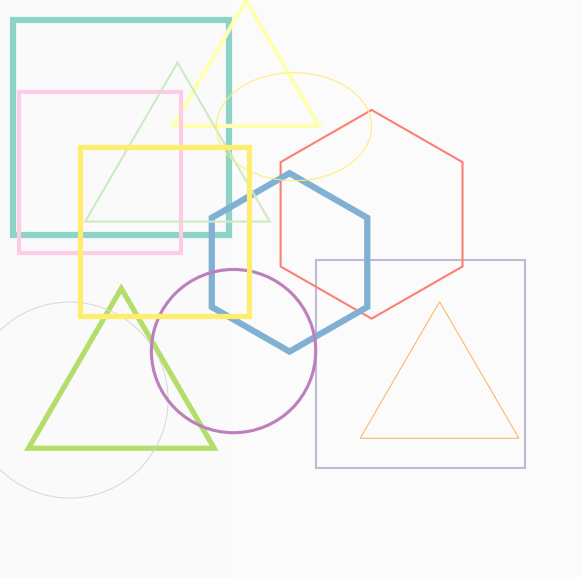[{"shape": "square", "thickness": 3, "radius": 0.93, "center": [0.207, 0.779]}, {"shape": "triangle", "thickness": 2, "radius": 0.72, "center": [0.424, 0.854]}, {"shape": "square", "thickness": 1, "radius": 0.9, "center": [0.724, 0.369]}, {"shape": "hexagon", "thickness": 1, "radius": 0.9, "center": [0.639, 0.628]}, {"shape": "hexagon", "thickness": 3, "radius": 0.77, "center": [0.498, 0.545]}, {"shape": "triangle", "thickness": 0.5, "radius": 0.79, "center": [0.756, 0.319]}, {"shape": "triangle", "thickness": 2.5, "radius": 0.92, "center": [0.209, 0.315]}, {"shape": "square", "thickness": 2, "radius": 0.7, "center": [0.172, 0.701]}, {"shape": "circle", "thickness": 0.5, "radius": 0.85, "center": [0.12, 0.306]}, {"shape": "circle", "thickness": 1.5, "radius": 0.71, "center": [0.402, 0.391]}, {"shape": "triangle", "thickness": 1, "radius": 0.92, "center": [0.305, 0.707]}, {"shape": "oval", "thickness": 0.5, "radius": 0.67, "center": [0.506, 0.78]}, {"shape": "square", "thickness": 2.5, "radius": 0.73, "center": [0.283, 0.598]}]